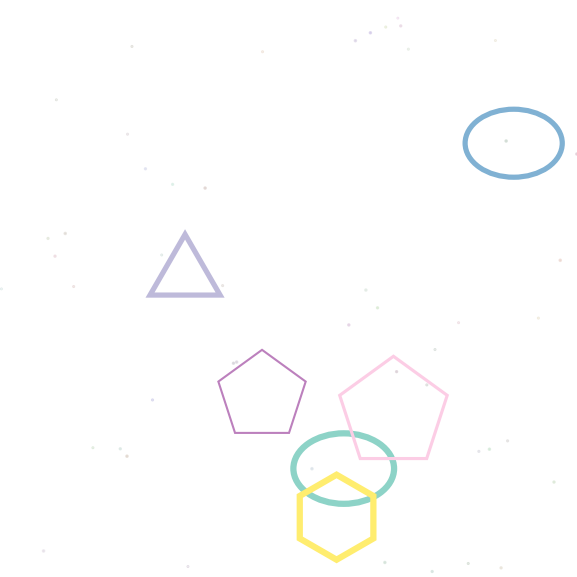[{"shape": "oval", "thickness": 3, "radius": 0.44, "center": [0.595, 0.188]}, {"shape": "triangle", "thickness": 2.5, "radius": 0.35, "center": [0.32, 0.523]}, {"shape": "oval", "thickness": 2.5, "radius": 0.42, "center": [0.889, 0.751]}, {"shape": "pentagon", "thickness": 1.5, "radius": 0.49, "center": [0.681, 0.284]}, {"shape": "pentagon", "thickness": 1, "radius": 0.4, "center": [0.454, 0.314]}, {"shape": "hexagon", "thickness": 3, "radius": 0.37, "center": [0.583, 0.104]}]